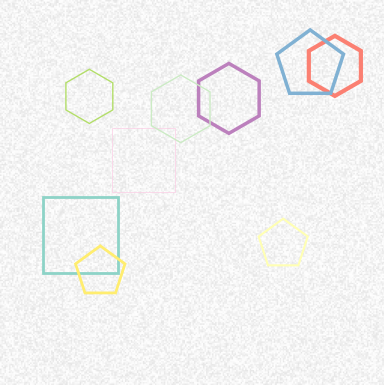[{"shape": "square", "thickness": 2, "radius": 0.49, "center": [0.209, 0.39]}, {"shape": "pentagon", "thickness": 1.5, "radius": 0.34, "center": [0.736, 0.365]}, {"shape": "hexagon", "thickness": 3, "radius": 0.39, "center": [0.87, 0.829]}, {"shape": "pentagon", "thickness": 2.5, "radius": 0.46, "center": [0.806, 0.831]}, {"shape": "hexagon", "thickness": 1, "radius": 0.35, "center": [0.232, 0.75]}, {"shape": "square", "thickness": 0.5, "radius": 0.41, "center": [0.373, 0.585]}, {"shape": "hexagon", "thickness": 2.5, "radius": 0.45, "center": [0.595, 0.744]}, {"shape": "hexagon", "thickness": 1, "radius": 0.44, "center": [0.469, 0.717]}, {"shape": "pentagon", "thickness": 2, "radius": 0.34, "center": [0.26, 0.294]}]